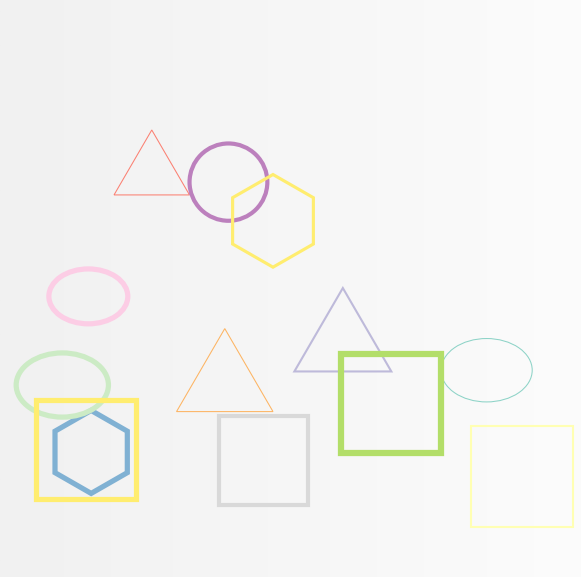[{"shape": "oval", "thickness": 0.5, "radius": 0.39, "center": [0.837, 0.358]}, {"shape": "square", "thickness": 1, "radius": 0.44, "center": [0.898, 0.174]}, {"shape": "triangle", "thickness": 1, "radius": 0.48, "center": [0.59, 0.404]}, {"shape": "triangle", "thickness": 0.5, "radius": 0.37, "center": [0.261, 0.699]}, {"shape": "hexagon", "thickness": 2.5, "radius": 0.36, "center": [0.157, 0.217]}, {"shape": "triangle", "thickness": 0.5, "radius": 0.48, "center": [0.387, 0.334]}, {"shape": "square", "thickness": 3, "radius": 0.43, "center": [0.673, 0.301]}, {"shape": "oval", "thickness": 2.5, "radius": 0.34, "center": [0.152, 0.486]}, {"shape": "square", "thickness": 2, "radius": 0.39, "center": [0.454, 0.202]}, {"shape": "circle", "thickness": 2, "radius": 0.33, "center": [0.393, 0.684]}, {"shape": "oval", "thickness": 2.5, "radius": 0.4, "center": [0.107, 0.332]}, {"shape": "square", "thickness": 2.5, "radius": 0.43, "center": [0.148, 0.221]}, {"shape": "hexagon", "thickness": 1.5, "radius": 0.4, "center": [0.47, 0.617]}]